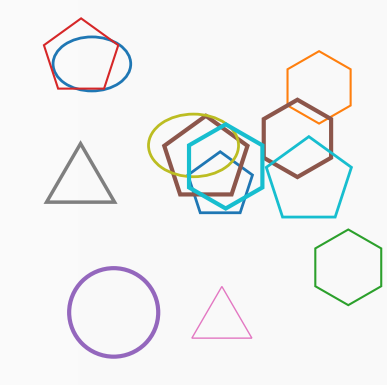[{"shape": "pentagon", "thickness": 2, "radius": 0.44, "center": [0.568, 0.518]}, {"shape": "oval", "thickness": 2, "radius": 0.5, "center": [0.237, 0.834]}, {"shape": "hexagon", "thickness": 1.5, "radius": 0.47, "center": [0.823, 0.773]}, {"shape": "hexagon", "thickness": 1.5, "radius": 0.49, "center": [0.899, 0.306]}, {"shape": "pentagon", "thickness": 1.5, "radius": 0.5, "center": [0.209, 0.851]}, {"shape": "circle", "thickness": 3, "radius": 0.57, "center": [0.293, 0.189]}, {"shape": "pentagon", "thickness": 3, "radius": 0.56, "center": [0.531, 0.586]}, {"shape": "hexagon", "thickness": 3, "radius": 0.5, "center": [0.768, 0.64]}, {"shape": "triangle", "thickness": 1, "radius": 0.45, "center": [0.573, 0.166]}, {"shape": "triangle", "thickness": 2.5, "radius": 0.51, "center": [0.208, 0.526]}, {"shape": "oval", "thickness": 2, "radius": 0.58, "center": [0.499, 0.622]}, {"shape": "pentagon", "thickness": 2, "radius": 0.58, "center": [0.797, 0.53]}, {"shape": "hexagon", "thickness": 3, "radius": 0.55, "center": [0.582, 0.568]}]